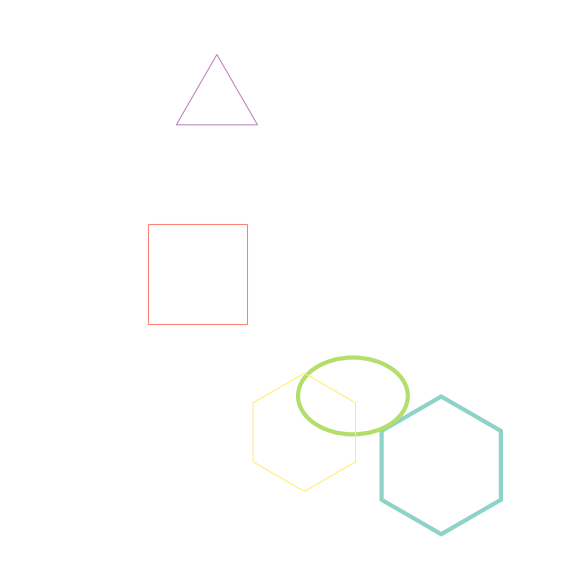[{"shape": "hexagon", "thickness": 2, "radius": 0.6, "center": [0.764, 0.193]}, {"shape": "square", "thickness": 0.5, "radius": 0.43, "center": [0.342, 0.525]}, {"shape": "oval", "thickness": 2, "radius": 0.48, "center": [0.611, 0.314]}, {"shape": "triangle", "thickness": 0.5, "radius": 0.41, "center": [0.376, 0.824]}, {"shape": "hexagon", "thickness": 0.5, "radius": 0.51, "center": [0.527, 0.251]}]